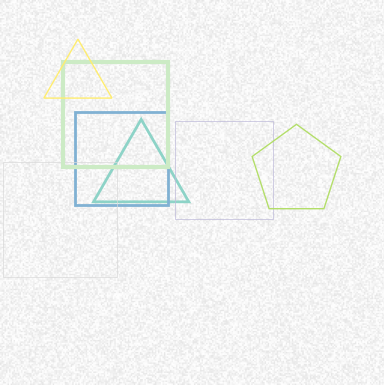[{"shape": "triangle", "thickness": 2, "radius": 0.71, "center": [0.367, 0.547]}, {"shape": "square", "thickness": 0.5, "radius": 0.64, "center": [0.583, 0.558]}, {"shape": "square", "thickness": 2, "radius": 0.61, "center": [0.316, 0.588]}, {"shape": "pentagon", "thickness": 1, "radius": 0.61, "center": [0.77, 0.556]}, {"shape": "square", "thickness": 0.5, "radius": 0.75, "center": [0.156, 0.43]}, {"shape": "square", "thickness": 3, "radius": 0.68, "center": [0.3, 0.701]}, {"shape": "triangle", "thickness": 1, "radius": 0.51, "center": [0.202, 0.796]}]